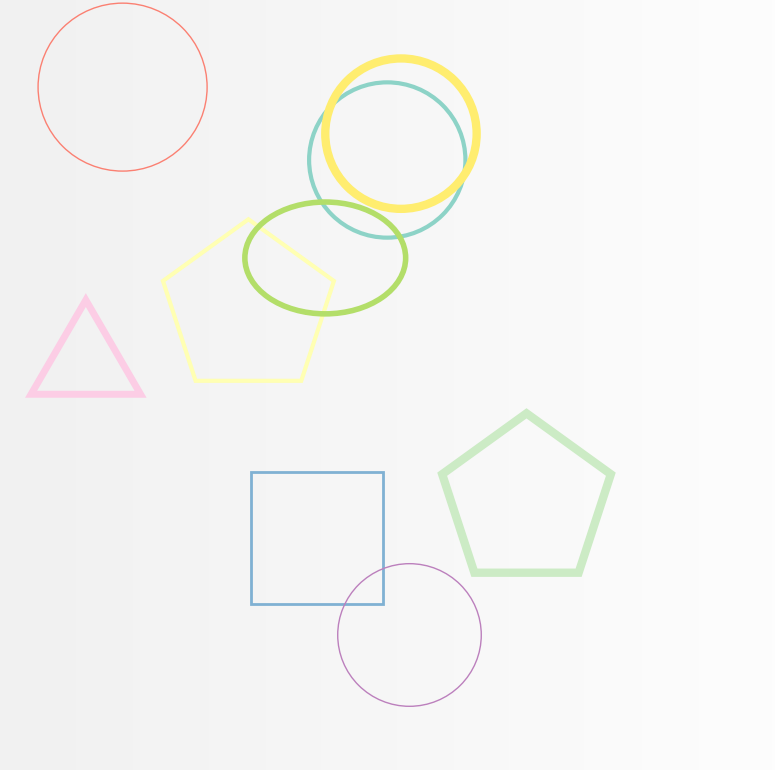[{"shape": "circle", "thickness": 1.5, "radius": 0.5, "center": [0.5, 0.792]}, {"shape": "pentagon", "thickness": 1.5, "radius": 0.58, "center": [0.321, 0.599]}, {"shape": "circle", "thickness": 0.5, "radius": 0.55, "center": [0.158, 0.887]}, {"shape": "square", "thickness": 1, "radius": 0.43, "center": [0.41, 0.301]}, {"shape": "oval", "thickness": 2, "radius": 0.52, "center": [0.42, 0.665]}, {"shape": "triangle", "thickness": 2.5, "radius": 0.41, "center": [0.111, 0.529]}, {"shape": "circle", "thickness": 0.5, "radius": 0.46, "center": [0.528, 0.175]}, {"shape": "pentagon", "thickness": 3, "radius": 0.57, "center": [0.679, 0.349]}, {"shape": "circle", "thickness": 3, "radius": 0.49, "center": [0.517, 0.826]}]